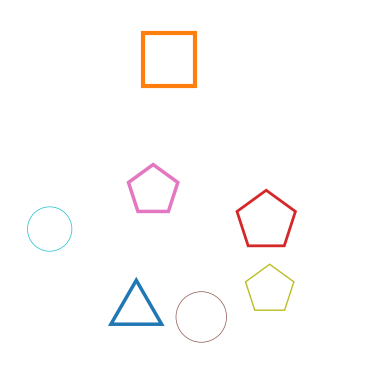[{"shape": "triangle", "thickness": 2.5, "radius": 0.38, "center": [0.354, 0.196]}, {"shape": "square", "thickness": 3, "radius": 0.34, "center": [0.44, 0.845]}, {"shape": "pentagon", "thickness": 2, "radius": 0.4, "center": [0.691, 0.426]}, {"shape": "circle", "thickness": 0.5, "radius": 0.33, "center": [0.523, 0.177]}, {"shape": "pentagon", "thickness": 2.5, "radius": 0.34, "center": [0.398, 0.505]}, {"shape": "pentagon", "thickness": 1, "radius": 0.33, "center": [0.7, 0.248]}, {"shape": "circle", "thickness": 0.5, "radius": 0.29, "center": [0.129, 0.405]}]